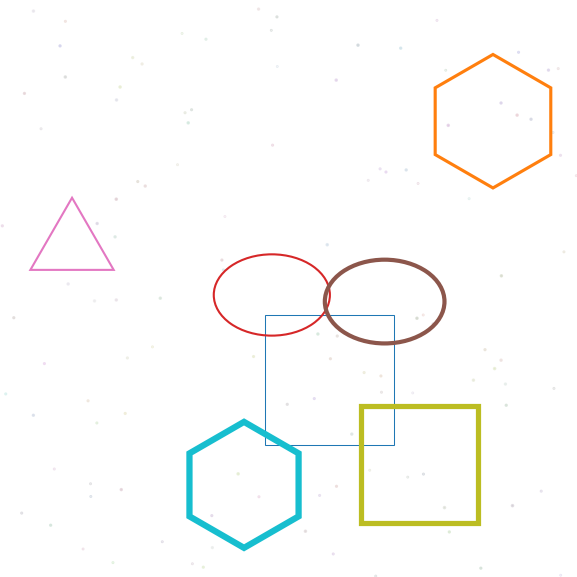[{"shape": "square", "thickness": 0.5, "radius": 0.56, "center": [0.571, 0.341]}, {"shape": "hexagon", "thickness": 1.5, "radius": 0.58, "center": [0.854, 0.789]}, {"shape": "oval", "thickness": 1, "radius": 0.5, "center": [0.471, 0.488]}, {"shape": "oval", "thickness": 2, "radius": 0.52, "center": [0.666, 0.477]}, {"shape": "triangle", "thickness": 1, "radius": 0.42, "center": [0.125, 0.573]}, {"shape": "square", "thickness": 2.5, "radius": 0.51, "center": [0.727, 0.195]}, {"shape": "hexagon", "thickness": 3, "radius": 0.55, "center": [0.423, 0.16]}]